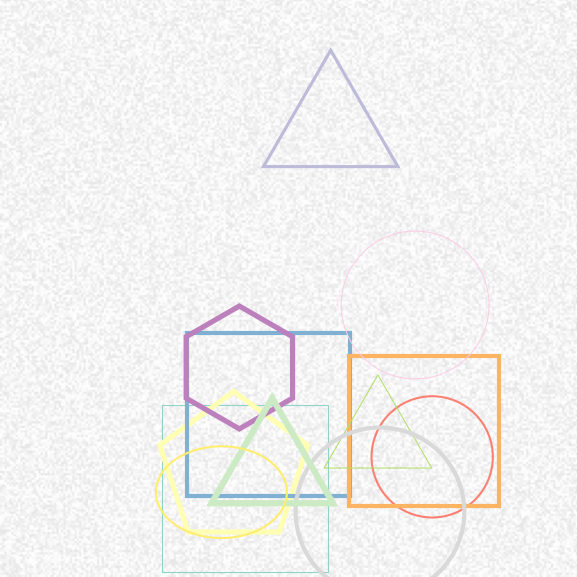[{"shape": "square", "thickness": 0.5, "radius": 0.72, "center": [0.424, 0.154]}, {"shape": "pentagon", "thickness": 2.5, "radius": 0.67, "center": [0.405, 0.187]}, {"shape": "triangle", "thickness": 1.5, "radius": 0.67, "center": [0.573, 0.778]}, {"shape": "circle", "thickness": 1, "radius": 0.52, "center": [0.748, 0.208]}, {"shape": "square", "thickness": 2, "radius": 0.71, "center": [0.464, 0.282]}, {"shape": "square", "thickness": 2, "radius": 0.65, "center": [0.734, 0.253]}, {"shape": "triangle", "thickness": 0.5, "radius": 0.54, "center": [0.654, 0.242]}, {"shape": "circle", "thickness": 0.5, "radius": 0.64, "center": [0.719, 0.471]}, {"shape": "circle", "thickness": 2, "radius": 0.73, "center": [0.658, 0.113]}, {"shape": "hexagon", "thickness": 2.5, "radius": 0.53, "center": [0.414, 0.363]}, {"shape": "triangle", "thickness": 3, "radius": 0.61, "center": [0.471, 0.188]}, {"shape": "oval", "thickness": 1, "radius": 0.57, "center": [0.383, 0.147]}]